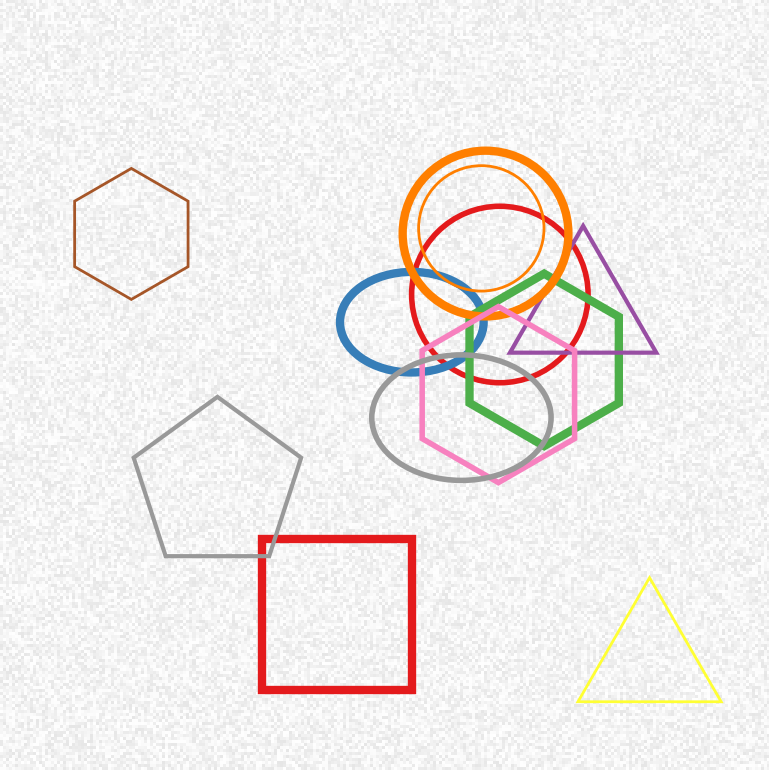[{"shape": "square", "thickness": 3, "radius": 0.49, "center": [0.438, 0.202]}, {"shape": "circle", "thickness": 2, "radius": 0.57, "center": [0.649, 0.618]}, {"shape": "oval", "thickness": 3, "radius": 0.47, "center": [0.535, 0.582]}, {"shape": "hexagon", "thickness": 3, "radius": 0.56, "center": [0.707, 0.533]}, {"shape": "triangle", "thickness": 1.5, "radius": 0.55, "center": [0.757, 0.597]}, {"shape": "circle", "thickness": 1, "radius": 0.41, "center": [0.625, 0.703]}, {"shape": "circle", "thickness": 3, "radius": 0.54, "center": [0.631, 0.697]}, {"shape": "triangle", "thickness": 1, "radius": 0.54, "center": [0.844, 0.142]}, {"shape": "hexagon", "thickness": 1, "radius": 0.43, "center": [0.171, 0.696]}, {"shape": "hexagon", "thickness": 2, "radius": 0.57, "center": [0.647, 0.487]}, {"shape": "pentagon", "thickness": 1.5, "radius": 0.57, "center": [0.282, 0.37]}, {"shape": "oval", "thickness": 2, "radius": 0.58, "center": [0.599, 0.458]}]